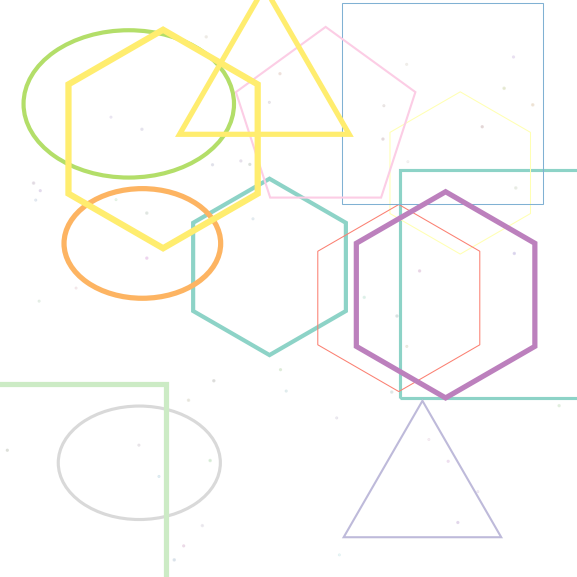[{"shape": "hexagon", "thickness": 2, "radius": 0.76, "center": [0.467, 0.537]}, {"shape": "square", "thickness": 1.5, "radius": 0.99, "center": [0.89, 0.508]}, {"shape": "hexagon", "thickness": 0.5, "radius": 0.7, "center": [0.797, 0.7]}, {"shape": "triangle", "thickness": 1, "radius": 0.79, "center": [0.732, 0.148]}, {"shape": "hexagon", "thickness": 0.5, "radius": 0.81, "center": [0.691, 0.483]}, {"shape": "square", "thickness": 0.5, "radius": 0.87, "center": [0.767, 0.82]}, {"shape": "oval", "thickness": 2.5, "radius": 0.68, "center": [0.246, 0.578]}, {"shape": "oval", "thickness": 2, "radius": 0.91, "center": [0.223, 0.819]}, {"shape": "pentagon", "thickness": 1, "radius": 0.82, "center": [0.564, 0.789]}, {"shape": "oval", "thickness": 1.5, "radius": 0.7, "center": [0.241, 0.198]}, {"shape": "hexagon", "thickness": 2.5, "radius": 0.89, "center": [0.772, 0.489]}, {"shape": "square", "thickness": 2.5, "radius": 0.89, "center": [0.109, 0.157]}, {"shape": "triangle", "thickness": 2.5, "radius": 0.85, "center": [0.458, 0.851]}, {"shape": "hexagon", "thickness": 3, "radius": 0.95, "center": [0.282, 0.758]}]